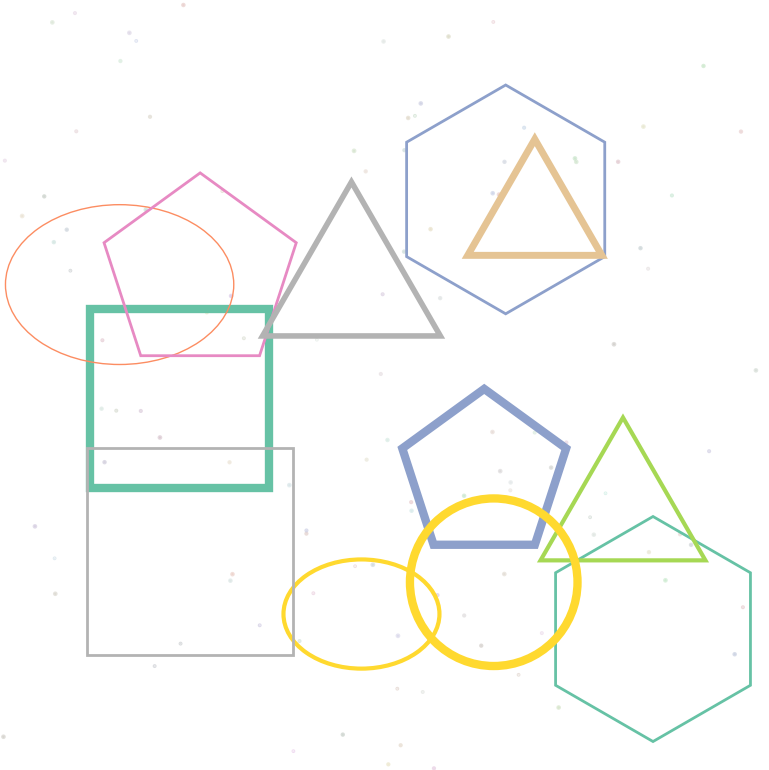[{"shape": "square", "thickness": 3, "radius": 0.58, "center": [0.234, 0.483]}, {"shape": "hexagon", "thickness": 1, "radius": 0.73, "center": [0.848, 0.183]}, {"shape": "oval", "thickness": 0.5, "radius": 0.74, "center": [0.155, 0.63]}, {"shape": "hexagon", "thickness": 1, "radius": 0.74, "center": [0.657, 0.741]}, {"shape": "pentagon", "thickness": 3, "radius": 0.56, "center": [0.629, 0.383]}, {"shape": "pentagon", "thickness": 1, "radius": 0.66, "center": [0.26, 0.644]}, {"shape": "triangle", "thickness": 1.5, "radius": 0.62, "center": [0.809, 0.334]}, {"shape": "oval", "thickness": 1.5, "radius": 0.51, "center": [0.469, 0.203]}, {"shape": "circle", "thickness": 3, "radius": 0.54, "center": [0.641, 0.244]}, {"shape": "triangle", "thickness": 2.5, "radius": 0.5, "center": [0.695, 0.719]}, {"shape": "square", "thickness": 1, "radius": 0.67, "center": [0.247, 0.284]}, {"shape": "triangle", "thickness": 2, "radius": 0.67, "center": [0.456, 0.63]}]